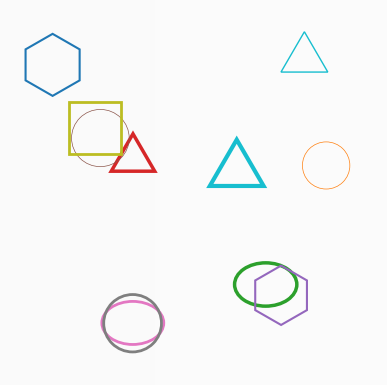[{"shape": "hexagon", "thickness": 1.5, "radius": 0.4, "center": [0.136, 0.832]}, {"shape": "circle", "thickness": 0.5, "radius": 0.31, "center": [0.842, 0.57]}, {"shape": "oval", "thickness": 2.5, "radius": 0.4, "center": [0.686, 0.261]}, {"shape": "triangle", "thickness": 2.5, "radius": 0.32, "center": [0.343, 0.588]}, {"shape": "hexagon", "thickness": 1.5, "radius": 0.39, "center": [0.725, 0.233]}, {"shape": "circle", "thickness": 0.5, "radius": 0.37, "center": [0.259, 0.641]}, {"shape": "oval", "thickness": 2, "radius": 0.4, "center": [0.343, 0.161]}, {"shape": "circle", "thickness": 2, "radius": 0.37, "center": [0.342, 0.16]}, {"shape": "square", "thickness": 2, "radius": 0.34, "center": [0.246, 0.667]}, {"shape": "triangle", "thickness": 3, "radius": 0.4, "center": [0.611, 0.557]}, {"shape": "triangle", "thickness": 1, "radius": 0.35, "center": [0.786, 0.848]}]